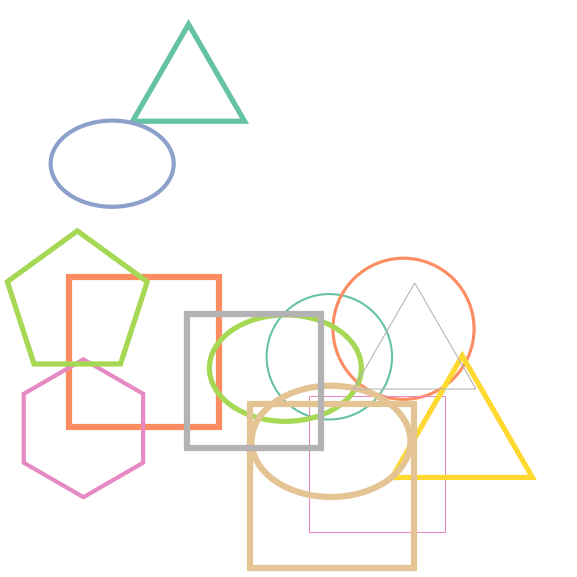[{"shape": "circle", "thickness": 1, "radius": 0.54, "center": [0.57, 0.381]}, {"shape": "triangle", "thickness": 2.5, "radius": 0.56, "center": [0.327, 0.845]}, {"shape": "square", "thickness": 3, "radius": 0.65, "center": [0.249, 0.39]}, {"shape": "circle", "thickness": 1.5, "radius": 0.61, "center": [0.699, 0.43]}, {"shape": "oval", "thickness": 2, "radius": 0.53, "center": [0.194, 0.716]}, {"shape": "hexagon", "thickness": 2, "radius": 0.6, "center": [0.145, 0.258]}, {"shape": "square", "thickness": 0.5, "radius": 0.59, "center": [0.653, 0.196]}, {"shape": "pentagon", "thickness": 2.5, "radius": 0.64, "center": [0.134, 0.472]}, {"shape": "oval", "thickness": 2.5, "radius": 0.66, "center": [0.494, 0.362]}, {"shape": "triangle", "thickness": 2.5, "radius": 0.7, "center": [0.8, 0.242]}, {"shape": "oval", "thickness": 3, "radius": 0.69, "center": [0.573, 0.235]}, {"shape": "square", "thickness": 3, "radius": 0.71, "center": [0.575, 0.158]}, {"shape": "square", "thickness": 3, "radius": 0.58, "center": [0.44, 0.339]}, {"shape": "triangle", "thickness": 0.5, "radius": 0.61, "center": [0.718, 0.387]}]